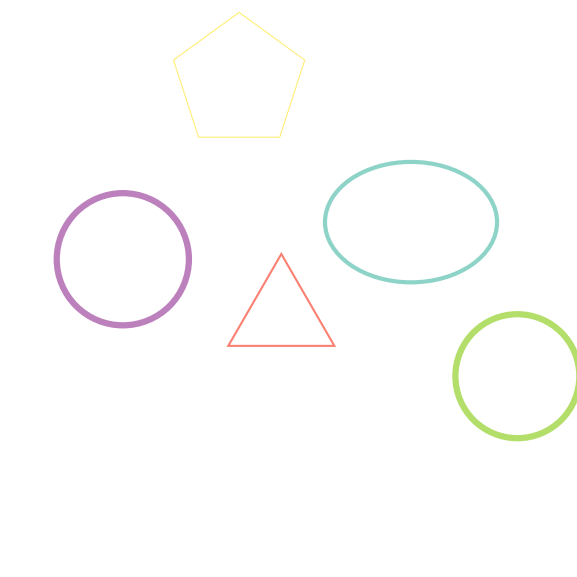[{"shape": "oval", "thickness": 2, "radius": 0.74, "center": [0.712, 0.615]}, {"shape": "triangle", "thickness": 1, "radius": 0.53, "center": [0.487, 0.453]}, {"shape": "circle", "thickness": 3, "radius": 0.54, "center": [0.896, 0.348]}, {"shape": "circle", "thickness": 3, "radius": 0.57, "center": [0.213, 0.55]}, {"shape": "pentagon", "thickness": 0.5, "radius": 0.6, "center": [0.414, 0.858]}]